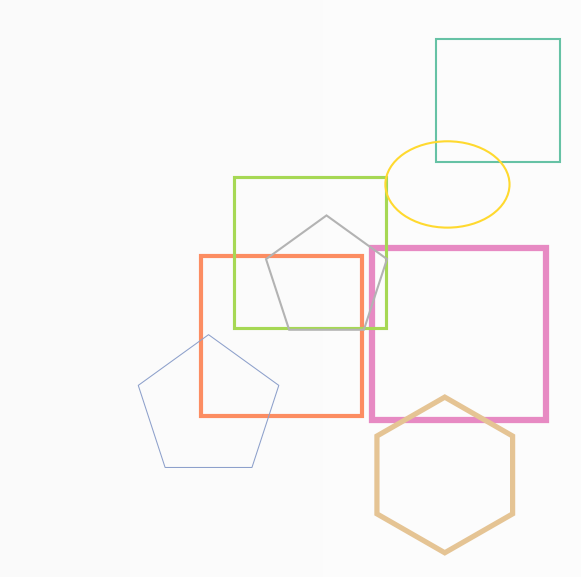[{"shape": "square", "thickness": 1, "radius": 0.53, "center": [0.857, 0.825]}, {"shape": "square", "thickness": 2, "radius": 0.69, "center": [0.484, 0.417]}, {"shape": "pentagon", "thickness": 0.5, "radius": 0.64, "center": [0.359, 0.293]}, {"shape": "square", "thickness": 3, "radius": 0.75, "center": [0.79, 0.421]}, {"shape": "square", "thickness": 1.5, "radius": 0.65, "center": [0.534, 0.562]}, {"shape": "oval", "thickness": 1, "radius": 0.53, "center": [0.77, 0.68]}, {"shape": "hexagon", "thickness": 2.5, "radius": 0.67, "center": [0.765, 0.177]}, {"shape": "pentagon", "thickness": 1, "radius": 0.55, "center": [0.562, 0.517]}]